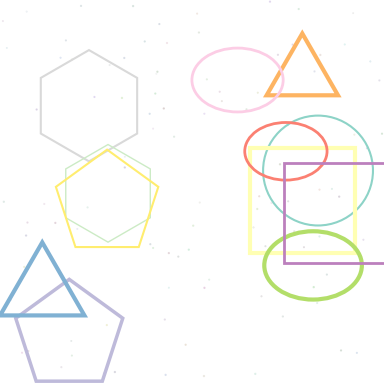[{"shape": "circle", "thickness": 1.5, "radius": 0.71, "center": [0.826, 0.557]}, {"shape": "square", "thickness": 3, "radius": 0.68, "center": [0.785, 0.48]}, {"shape": "pentagon", "thickness": 2.5, "radius": 0.73, "center": [0.18, 0.128]}, {"shape": "oval", "thickness": 2, "radius": 0.53, "center": [0.743, 0.607]}, {"shape": "triangle", "thickness": 3, "radius": 0.63, "center": [0.11, 0.244]}, {"shape": "triangle", "thickness": 3, "radius": 0.54, "center": [0.785, 0.806]}, {"shape": "oval", "thickness": 3, "radius": 0.63, "center": [0.813, 0.311]}, {"shape": "oval", "thickness": 2, "radius": 0.59, "center": [0.617, 0.792]}, {"shape": "hexagon", "thickness": 1.5, "radius": 0.72, "center": [0.231, 0.725]}, {"shape": "square", "thickness": 2, "radius": 0.65, "center": [0.868, 0.447]}, {"shape": "hexagon", "thickness": 1, "radius": 0.63, "center": [0.281, 0.498]}, {"shape": "pentagon", "thickness": 1.5, "radius": 0.7, "center": [0.278, 0.471]}]